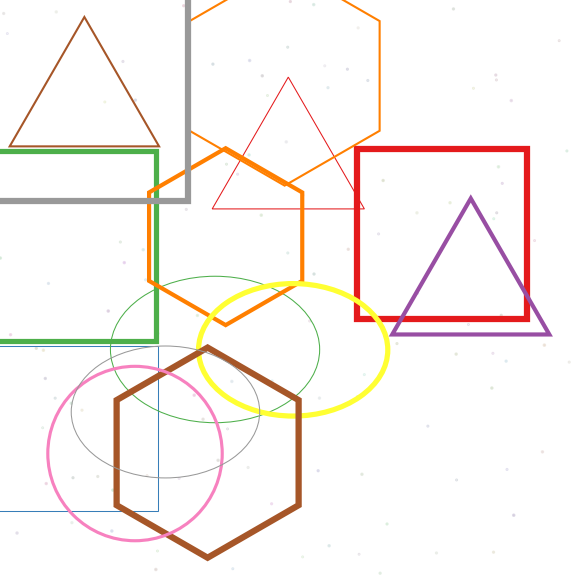[{"shape": "triangle", "thickness": 0.5, "radius": 0.76, "center": [0.499, 0.713]}, {"shape": "square", "thickness": 3, "radius": 0.74, "center": [0.765, 0.594]}, {"shape": "square", "thickness": 0.5, "radius": 0.72, "center": [0.131, 0.257]}, {"shape": "square", "thickness": 2.5, "radius": 0.82, "center": [0.105, 0.573]}, {"shape": "oval", "thickness": 0.5, "radius": 0.91, "center": [0.372, 0.394]}, {"shape": "triangle", "thickness": 2, "radius": 0.79, "center": [0.815, 0.498]}, {"shape": "hexagon", "thickness": 1, "radius": 0.95, "center": [0.493, 0.868]}, {"shape": "hexagon", "thickness": 2, "radius": 0.77, "center": [0.391, 0.589]}, {"shape": "oval", "thickness": 2.5, "radius": 0.82, "center": [0.508, 0.393]}, {"shape": "triangle", "thickness": 1, "radius": 0.75, "center": [0.146, 0.82]}, {"shape": "hexagon", "thickness": 3, "radius": 0.91, "center": [0.36, 0.215]}, {"shape": "circle", "thickness": 1.5, "radius": 0.76, "center": [0.234, 0.214]}, {"shape": "oval", "thickness": 0.5, "radius": 0.82, "center": [0.287, 0.286]}, {"shape": "square", "thickness": 3, "radius": 0.92, "center": [0.14, 0.835]}]